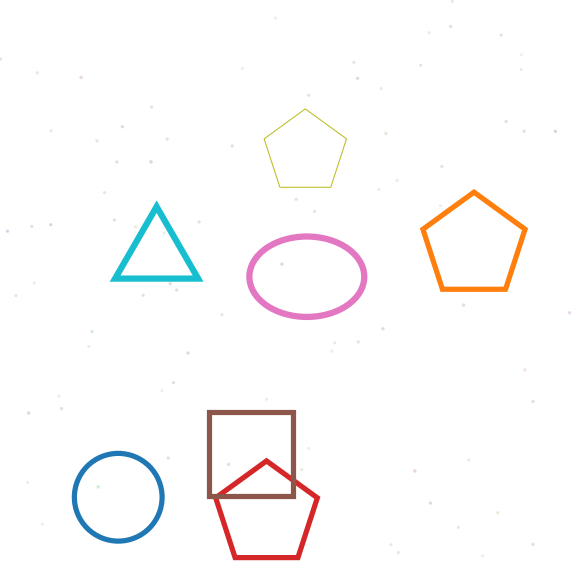[{"shape": "circle", "thickness": 2.5, "radius": 0.38, "center": [0.205, 0.138]}, {"shape": "pentagon", "thickness": 2.5, "radius": 0.46, "center": [0.821, 0.573]}, {"shape": "pentagon", "thickness": 2.5, "radius": 0.46, "center": [0.461, 0.108]}, {"shape": "square", "thickness": 2.5, "radius": 0.36, "center": [0.435, 0.213]}, {"shape": "oval", "thickness": 3, "radius": 0.5, "center": [0.531, 0.52]}, {"shape": "pentagon", "thickness": 0.5, "radius": 0.37, "center": [0.529, 0.736]}, {"shape": "triangle", "thickness": 3, "radius": 0.42, "center": [0.271, 0.558]}]